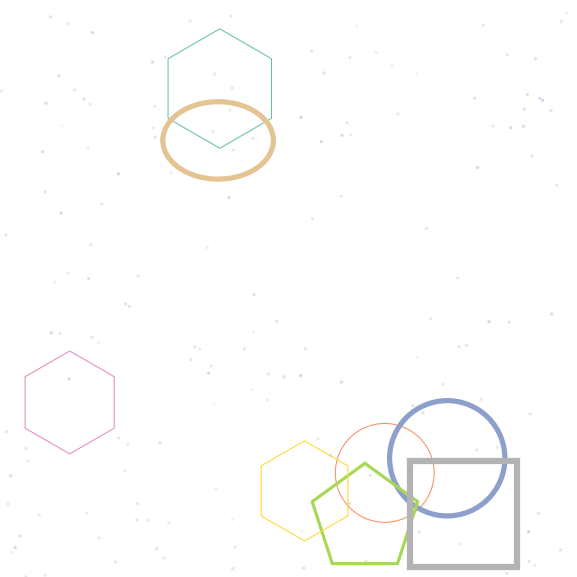[{"shape": "hexagon", "thickness": 0.5, "radius": 0.52, "center": [0.381, 0.846]}, {"shape": "circle", "thickness": 0.5, "radius": 0.43, "center": [0.666, 0.18]}, {"shape": "circle", "thickness": 2.5, "radius": 0.5, "center": [0.774, 0.206]}, {"shape": "hexagon", "thickness": 0.5, "radius": 0.45, "center": [0.121, 0.302]}, {"shape": "pentagon", "thickness": 1.5, "radius": 0.48, "center": [0.632, 0.101]}, {"shape": "hexagon", "thickness": 0.5, "radius": 0.43, "center": [0.527, 0.149]}, {"shape": "oval", "thickness": 2.5, "radius": 0.48, "center": [0.378, 0.756]}, {"shape": "square", "thickness": 3, "radius": 0.46, "center": [0.802, 0.109]}]